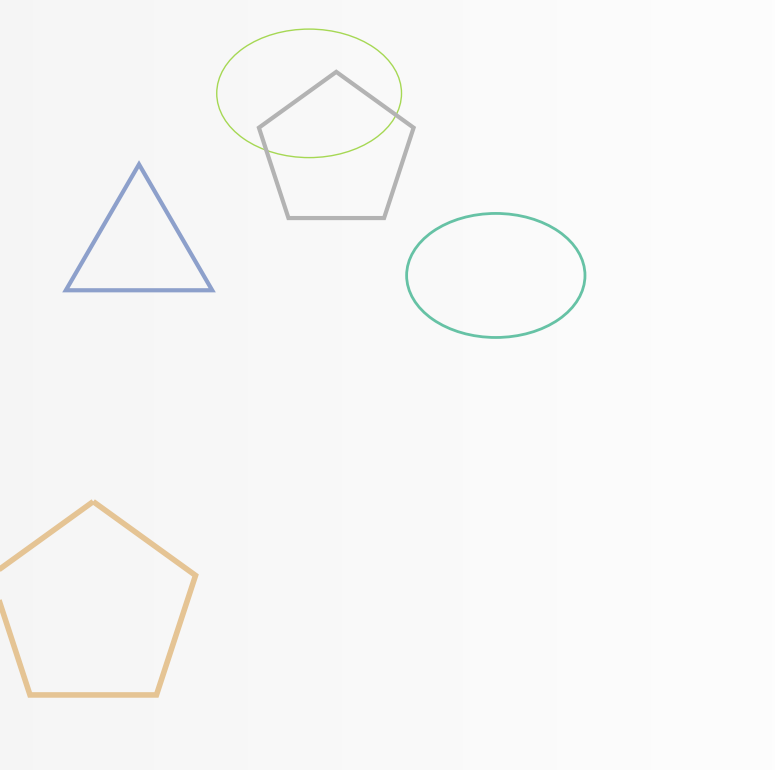[{"shape": "oval", "thickness": 1, "radius": 0.58, "center": [0.64, 0.642]}, {"shape": "triangle", "thickness": 1.5, "radius": 0.55, "center": [0.179, 0.678]}, {"shape": "oval", "thickness": 0.5, "radius": 0.6, "center": [0.399, 0.879]}, {"shape": "pentagon", "thickness": 2, "radius": 0.69, "center": [0.12, 0.21]}, {"shape": "pentagon", "thickness": 1.5, "radius": 0.52, "center": [0.434, 0.802]}]